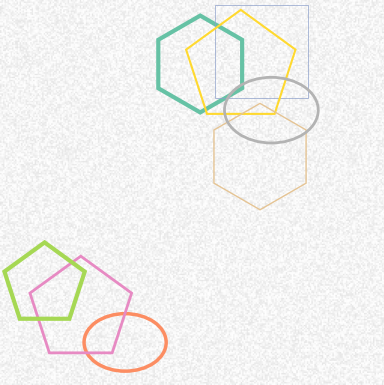[{"shape": "hexagon", "thickness": 3, "radius": 0.63, "center": [0.52, 0.834]}, {"shape": "oval", "thickness": 2.5, "radius": 0.53, "center": [0.325, 0.111]}, {"shape": "square", "thickness": 0.5, "radius": 0.6, "center": [0.68, 0.866]}, {"shape": "pentagon", "thickness": 2, "radius": 0.69, "center": [0.21, 0.196]}, {"shape": "pentagon", "thickness": 3, "radius": 0.55, "center": [0.116, 0.261]}, {"shape": "pentagon", "thickness": 1.5, "radius": 0.75, "center": [0.625, 0.825]}, {"shape": "hexagon", "thickness": 1, "radius": 0.69, "center": [0.675, 0.593]}, {"shape": "oval", "thickness": 2, "radius": 0.61, "center": [0.705, 0.714]}]